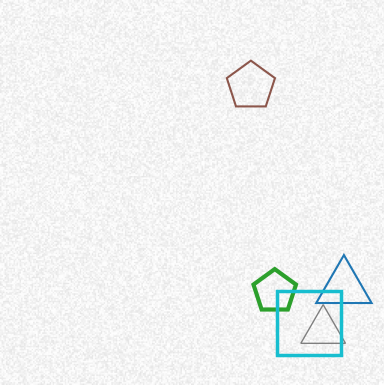[{"shape": "triangle", "thickness": 1.5, "radius": 0.42, "center": [0.893, 0.254]}, {"shape": "pentagon", "thickness": 3, "radius": 0.29, "center": [0.714, 0.243]}, {"shape": "pentagon", "thickness": 1.5, "radius": 0.33, "center": [0.652, 0.777]}, {"shape": "triangle", "thickness": 1, "radius": 0.33, "center": [0.839, 0.142]}, {"shape": "square", "thickness": 2.5, "radius": 0.42, "center": [0.801, 0.162]}]